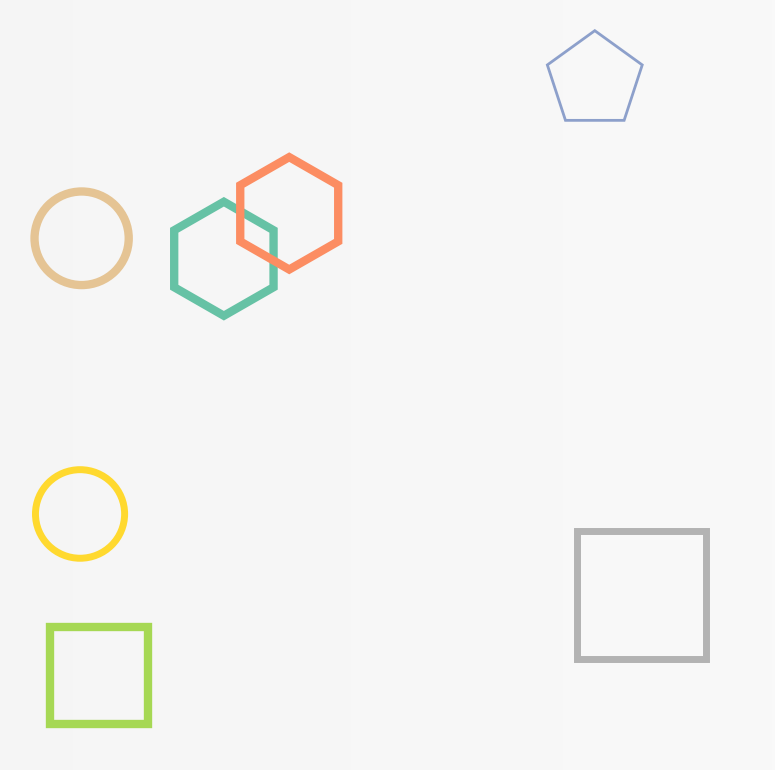[{"shape": "hexagon", "thickness": 3, "radius": 0.37, "center": [0.289, 0.664]}, {"shape": "hexagon", "thickness": 3, "radius": 0.36, "center": [0.373, 0.723]}, {"shape": "pentagon", "thickness": 1, "radius": 0.32, "center": [0.767, 0.896]}, {"shape": "square", "thickness": 3, "radius": 0.32, "center": [0.128, 0.123]}, {"shape": "circle", "thickness": 2.5, "radius": 0.29, "center": [0.103, 0.333]}, {"shape": "circle", "thickness": 3, "radius": 0.3, "center": [0.105, 0.691]}, {"shape": "square", "thickness": 2.5, "radius": 0.41, "center": [0.828, 0.227]}]